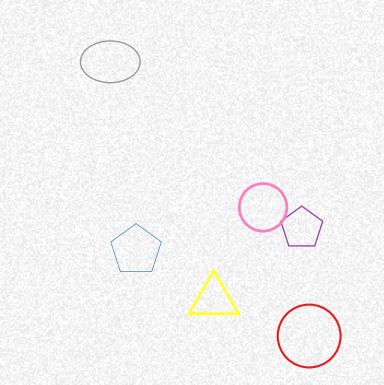[{"shape": "circle", "thickness": 1.5, "radius": 0.41, "center": [0.803, 0.127]}, {"shape": "pentagon", "thickness": 0.5, "radius": 0.35, "center": [0.353, 0.35]}, {"shape": "pentagon", "thickness": 1, "radius": 0.29, "center": [0.784, 0.408]}, {"shape": "triangle", "thickness": 2, "radius": 0.37, "center": [0.555, 0.223]}, {"shape": "circle", "thickness": 2, "radius": 0.31, "center": [0.683, 0.461]}, {"shape": "oval", "thickness": 1, "radius": 0.39, "center": [0.286, 0.839]}]